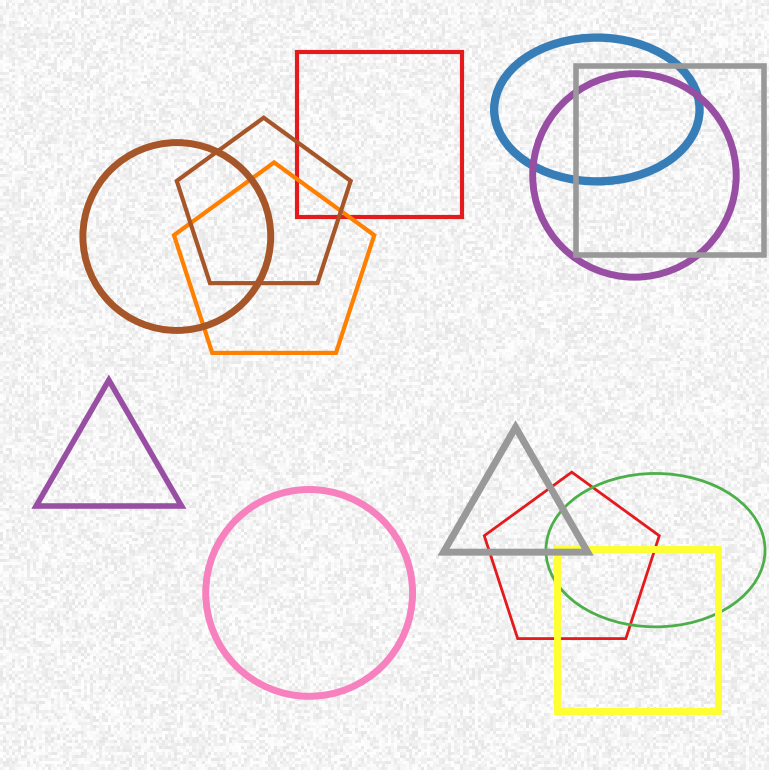[{"shape": "pentagon", "thickness": 1, "radius": 0.6, "center": [0.743, 0.267]}, {"shape": "square", "thickness": 1.5, "radius": 0.54, "center": [0.493, 0.826]}, {"shape": "oval", "thickness": 3, "radius": 0.67, "center": [0.775, 0.858]}, {"shape": "oval", "thickness": 1, "radius": 0.71, "center": [0.851, 0.286]}, {"shape": "circle", "thickness": 2.5, "radius": 0.66, "center": [0.824, 0.772]}, {"shape": "triangle", "thickness": 2, "radius": 0.55, "center": [0.141, 0.397]}, {"shape": "pentagon", "thickness": 1.5, "radius": 0.68, "center": [0.356, 0.652]}, {"shape": "square", "thickness": 2.5, "radius": 0.53, "center": [0.828, 0.182]}, {"shape": "pentagon", "thickness": 1.5, "radius": 0.59, "center": [0.342, 0.728]}, {"shape": "circle", "thickness": 2.5, "radius": 0.61, "center": [0.23, 0.693]}, {"shape": "circle", "thickness": 2.5, "radius": 0.67, "center": [0.402, 0.23]}, {"shape": "triangle", "thickness": 2.5, "radius": 0.54, "center": [0.67, 0.337]}, {"shape": "square", "thickness": 2, "radius": 0.61, "center": [0.87, 0.791]}]